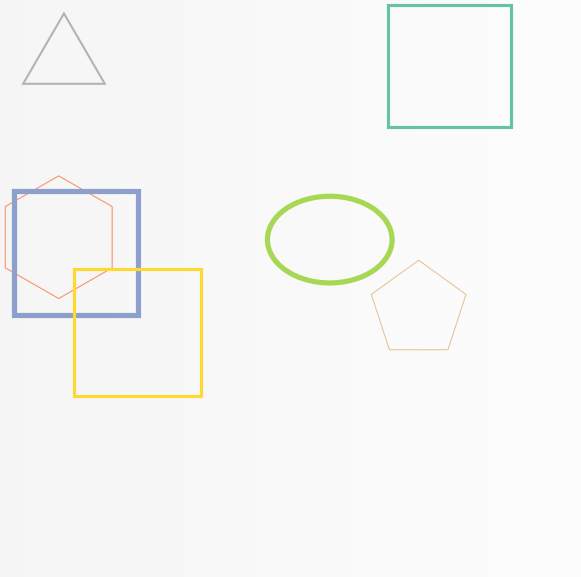[{"shape": "square", "thickness": 1.5, "radius": 0.53, "center": [0.774, 0.884]}, {"shape": "hexagon", "thickness": 0.5, "radius": 0.53, "center": [0.101, 0.588]}, {"shape": "square", "thickness": 2.5, "radius": 0.54, "center": [0.131, 0.561]}, {"shape": "oval", "thickness": 2.5, "radius": 0.54, "center": [0.567, 0.584]}, {"shape": "square", "thickness": 1.5, "radius": 0.55, "center": [0.237, 0.424]}, {"shape": "pentagon", "thickness": 0.5, "radius": 0.43, "center": [0.72, 0.463]}, {"shape": "triangle", "thickness": 1, "radius": 0.41, "center": [0.11, 0.895]}]